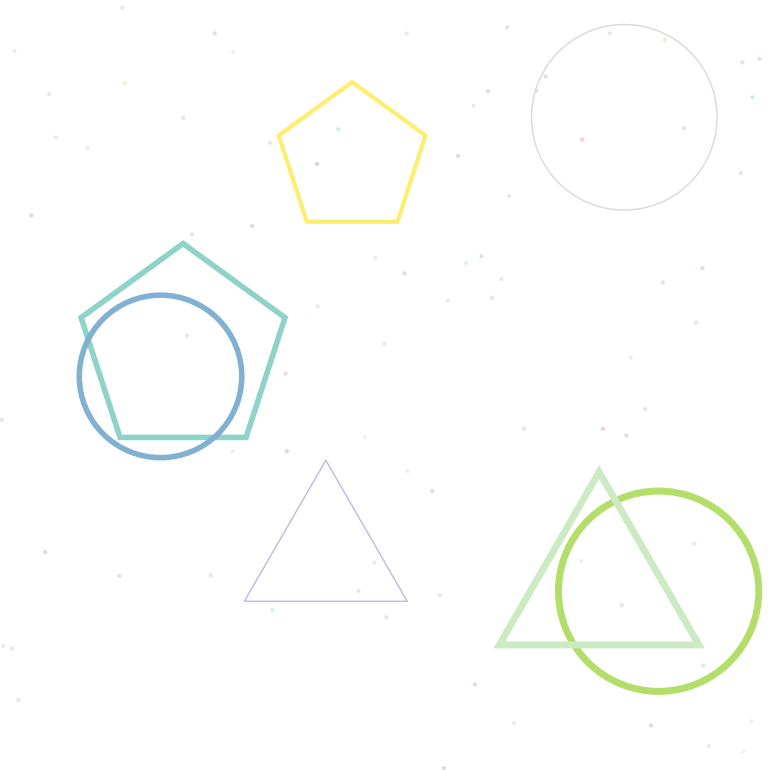[{"shape": "pentagon", "thickness": 2, "radius": 0.7, "center": [0.238, 0.545]}, {"shape": "triangle", "thickness": 0.5, "radius": 0.61, "center": [0.423, 0.28]}, {"shape": "circle", "thickness": 2, "radius": 0.53, "center": [0.208, 0.511]}, {"shape": "circle", "thickness": 2.5, "radius": 0.65, "center": [0.855, 0.232]}, {"shape": "circle", "thickness": 0.5, "radius": 0.6, "center": [0.811, 0.848]}, {"shape": "triangle", "thickness": 2.5, "radius": 0.75, "center": [0.778, 0.237]}, {"shape": "pentagon", "thickness": 1.5, "radius": 0.5, "center": [0.457, 0.793]}]